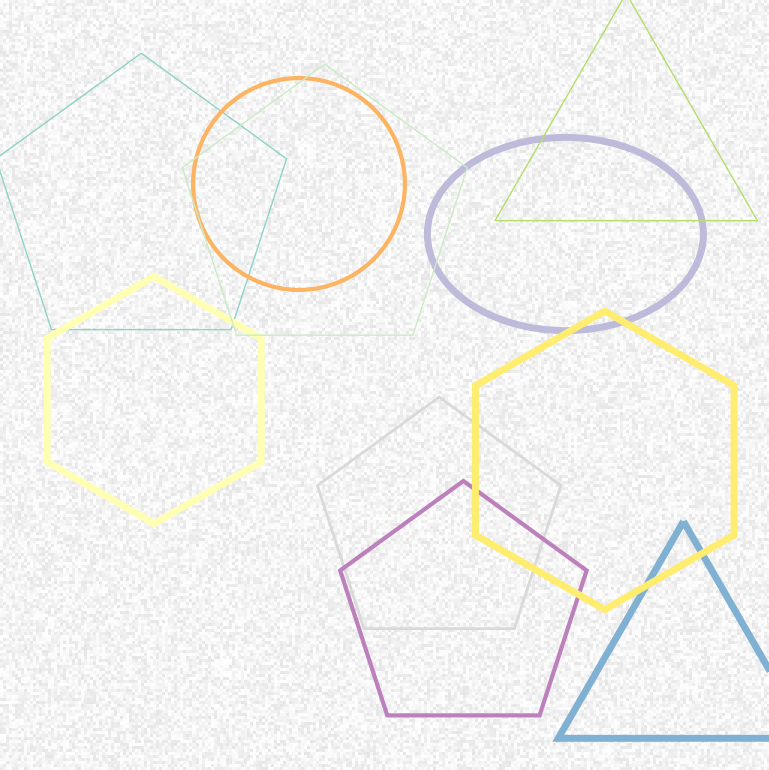[{"shape": "pentagon", "thickness": 0.5, "radius": 0.99, "center": [0.183, 0.732]}, {"shape": "hexagon", "thickness": 2.5, "radius": 0.8, "center": [0.2, 0.48]}, {"shape": "oval", "thickness": 2.5, "radius": 0.9, "center": [0.734, 0.696]}, {"shape": "triangle", "thickness": 2.5, "radius": 0.94, "center": [0.888, 0.135]}, {"shape": "circle", "thickness": 1.5, "radius": 0.69, "center": [0.388, 0.761]}, {"shape": "triangle", "thickness": 0.5, "radius": 0.98, "center": [0.813, 0.812]}, {"shape": "pentagon", "thickness": 1, "radius": 0.83, "center": [0.57, 0.318]}, {"shape": "pentagon", "thickness": 1.5, "radius": 0.84, "center": [0.602, 0.207]}, {"shape": "pentagon", "thickness": 0.5, "radius": 0.97, "center": [0.422, 0.722]}, {"shape": "hexagon", "thickness": 2.5, "radius": 0.97, "center": [0.785, 0.402]}]